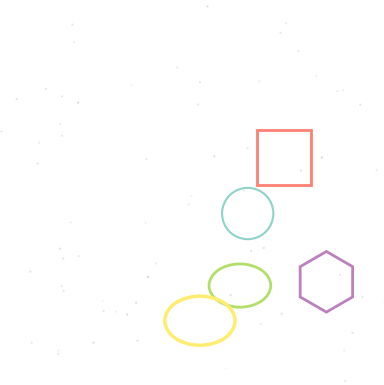[{"shape": "circle", "thickness": 1.5, "radius": 0.33, "center": [0.643, 0.445]}, {"shape": "square", "thickness": 2, "radius": 0.35, "center": [0.737, 0.591]}, {"shape": "oval", "thickness": 2, "radius": 0.4, "center": [0.623, 0.258]}, {"shape": "hexagon", "thickness": 2, "radius": 0.39, "center": [0.848, 0.268]}, {"shape": "oval", "thickness": 2.5, "radius": 0.46, "center": [0.519, 0.167]}]